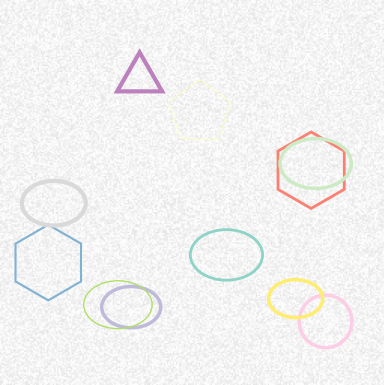[{"shape": "oval", "thickness": 2, "radius": 0.47, "center": [0.588, 0.338]}, {"shape": "pentagon", "thickness": 0.5, "radius": 0.42, "center": [0.519, 0.709]}, {"shape": "oval", "thickness": 2.5, "radius": 0.38, "center": [0.341, 0.202]}, {"shape": "hexagon", "thickness": 2, "radius": 0.5, "center": [0.808, 0.558]}, {"shape": "hexagon", "thickness": 1.5, "radius": 0.49, "center": [0.125, 0.318]}, {"shape": "oval", "thickness": 1, "radius": 0.44, "center": [0.306, 0.209]}, {"shape": "circle", "thickness": 2.5, "radius": 0.34, "center": [0.846, 0.165]}, {"shape": "oval", "thickness": 3, "radius": 0.42, "center": [0.14, 0.472]}, {"shape": "triangle", "thickness": 3, "radius": 0.34, "center": [0.363, 0.796]}, {"shape": "oval", "thickness": 2.5, "radius": 0.46, "center": [0.82, 0.575]}, {"shape": "oval", "thickness": 2.5, "radius": 0.35, "center": [0.768, 0.224]}]